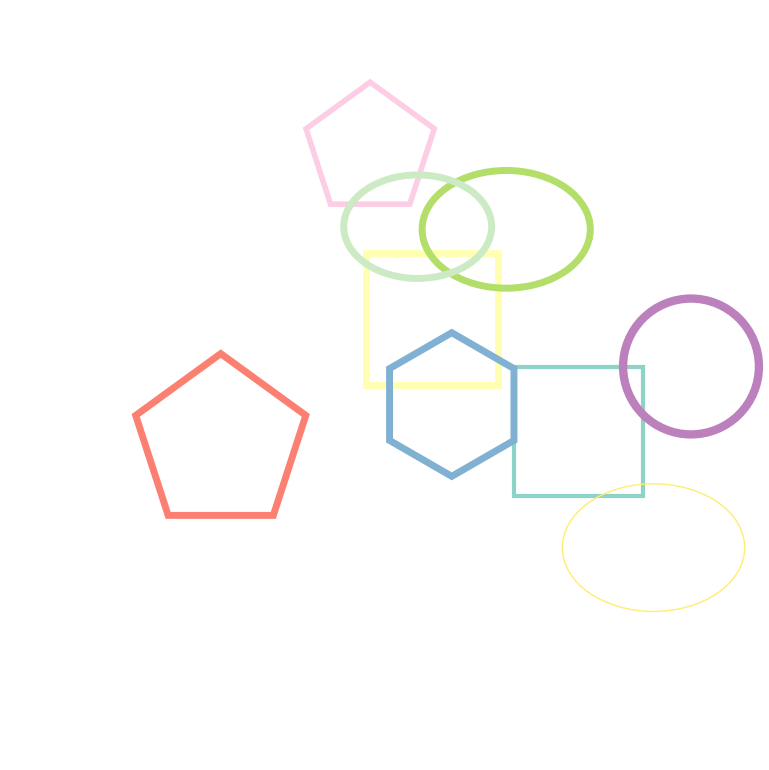[{"shape": "square", "thickness": 1.5, "radius": 0.42, "center": [0.751, 0.44]}, {"shape": "square", "thickness": 2.5, "radius": 0.43, "center": [0.561, 0.586]}, {"shape": "pentagon", "thickness": 2.5, "radius": 0.58, "center": [0.287, 0.425]}, {"shape": "hexagon", "thickness": 2.5, "radius": 0.47, "center": [0.587, 0.475]}, {"shape": "oval", "thickness": 2.5, "radius": 0.55, "center": [0.657, 0.702]}, {"shape": "pentagon", "thickness": 2, "radius": 0.44, "center": [0.481, 0.806]}, {"shape": "circle", "thickness": 3, "radius": 0.44, "center": [0.897, 0.524]}, {"shape": "oval", "thickness": 2.5, "radius": 0.48, "center": [0.542, 0.706]}, {"shape": "oval", "thickness": 0.5, "radius": 0.59, "center": [0.849, 0.289]}]